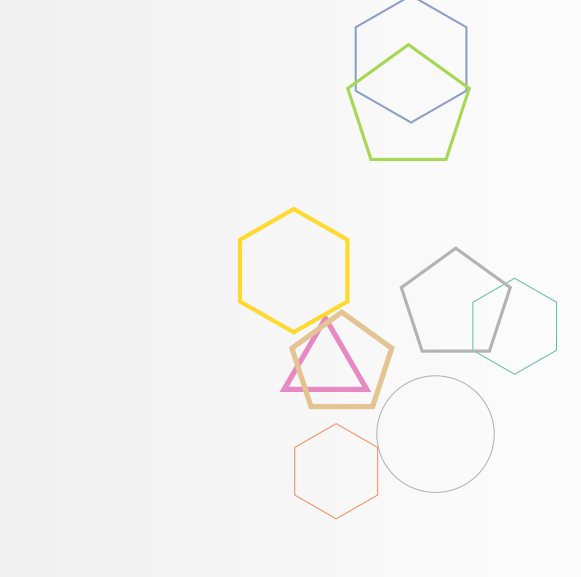[{"shape": "hexagon", "thickness": 0.5, "radius": 0.42, "center": [0.885, 0.434]}, {"shape": "hexagon", "thickness": 0.5, "radius": 0.41, "center": [0.578, 0.183]}, {"shape": "hexagon", "thickness": 1, "radius": 0.55, "center": [0.707, 0.897]}, {"shape": "triangle", "thickness": 2.5, "radius": 0.41, "center": [0.56, 0.366]}, {"shape": "pentagon", "thickness": 1.5, "radius": 0.55, "center": [0.703, 0.812]}, {"shape": "hexagon", "thickness": 2, "radius": 0.53, "center": [0.505, 0.53]}, {"shape": "pentagon", "thickness": 2.5, "radius": 0.45, "center": [0.588, 0.368]}, {"shape": "circle", "thickness": 0.5, "radius": 0.51, "center": [0.749, 0.247]}, {"shape": "pentagon", "thickness": 1.5, "radius": 0.49, "center": [0.784, 0.471]}]